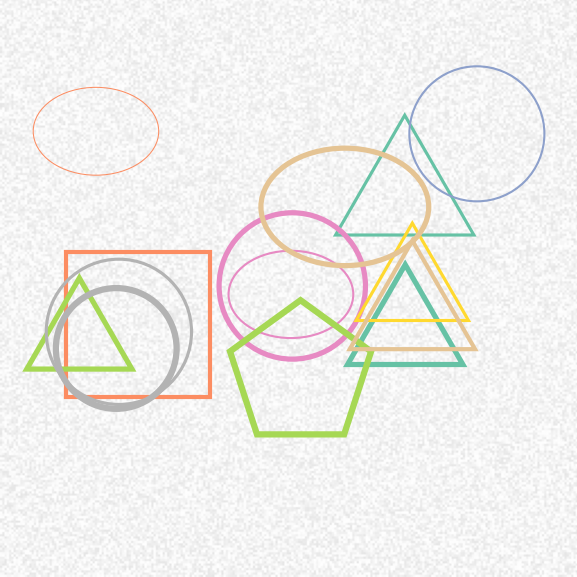[{"shape": "triangle", "thickness": 1.5, "radius": 0.69, "center": [0.701, 0.661]}, {"shape": "triangle", "thickness": 2.5, "radius": 0.58, "center": [0.702, 0.426]}, {"shape": "oval", "thickness": 0.5, "radius": 0.54, "center": [0.166, 0.772]}, {"shape": "square", "thickness": 2, "radius": 0.63, "center": [0.239, 0.437]}, {"shape": "circle", "thickness": 1, "radius": 0.58, "center": [0.826, 0.767]}, {"shape": "circle", "thickness": 2.5, "radius": 0.63, "center": [0.506, 0.504]}, {"shape": "oval", "thickness": 1, "radius": 0.54, "center": [0.504, 0.489]}, {"shape": "triangle", "thickness": 2.5, "radius": 0.53, "center": [0.137, 0.413]}, {"shape": "pentagon", "thickness": 3, "radius": 0.64, "center": [0.52, 0.351]}, {"shape": "triangle", "thickness": 1.5, "radius": 0.56, "center": [0.714, 0.5]}, {"shape": "triangle", "thickness": 2, "radius": 0.63, "center": [0.714, 0.457]}, {"shape": "oval", "thickness": 2.5, "radius": 0.73, "center": [0.597, 0.641]}, {"shape": "circle", "thickness": 3, "radius": 0.52, "center": [0.201, 0.396]}, {"shape": "circle", "thickness": 1.5, "radius": 0.63, "center": [0.206, 0.425]}]